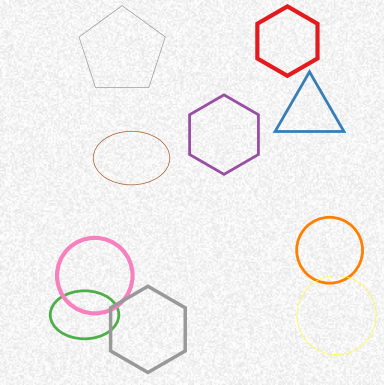[{"shape": "hexagon", "thickness": 3, "radius": 0.45, "center": [0.747, 0.893]}, {"shape": "triangle", "thickness": 2, "radius": 0.52, "center": [0.804, 0.71]}, {"shape": "oval", "thickness": 2, "radius": 0.45, "center": [0.22, 0.182]}, {"shape": "hexagon", "thickness": 2, "radius": 0.52, "center": [0.582, 0.65]}, {"shape": "circle", "thickness": 2, "radius": 0.43, "center": [0.856, 0.35]}, {"shape": "circle", "thickness": 0.5, "radius": 0.51, "center": [0.874, 0.182]}, {"shape": "oval", "thickness": 0.5, "radius": 0.5, "center": [0.342, 0.589]}, {"shape": "circle", "thickness": 3, "radius": 0.49, "center": [0.246, 0.284]}, {"shape": "hexagon", "thickness": 2.5, "radius": 0.56, "center": [0.384, 0.144]}, {"shape": "pentagon", "thickness": 0.5, "radius": 0.59, "center": [0.317, 0.868]}]